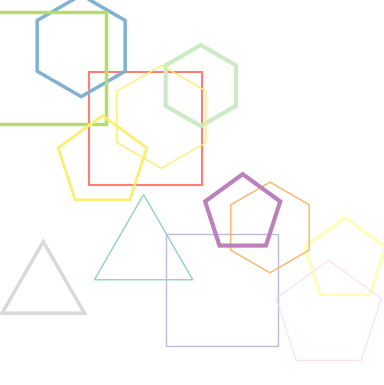[{"shape": "triangle", "thickness": 1, "radius": 0.74, "center": [0.373, 0.347]}, {"shape": "pentagon", "thickness": 2, "radius": 0.55, "center": [0.896, 0.324]}, {"shape": "square", "thickness": 1, "radius": 0.73, "center": [0.575, 0.246]}, {"shape": "square", "thickness": 1.5, "radius": 0.73, "center": [0.377, 0.667]}, {"shape": "hexagon", "thickness": 2.5, "radius": 0.66, "center": [0.211, 0.881]}, {"shape": "hexagon", "thickness": 1, "radius": 0.59, "center": [0.701, 0.409]}, {"shape": "square", "thickness": 2.5, "radius": 0.73, "center": [0.131, 0.823]}, {"shape": "pentagon", "thickness": 0.5, "radius": 0.72, "center": [0.854, 0.18]}, {"shape": "triangle", "thickness": 2.5, "radius": 0.62, "center": [0.112, 0.248]}, {"shape": "pentagon", "thickness": 3, "radius": 0.51, "center": [0.63, 0.445]}, {"shape": "hexagon", "thickness": 3, "radius": 0.53, "center": [0.521, 0.778]}, {"shape": "hexagon", "thickness": 1, "radius": 0.67, "center": [0.419, 0.697]}, {"shape": "pentagon", "thickness": 2, "radius": 0.6, "center": [0.266, 0.579]}]